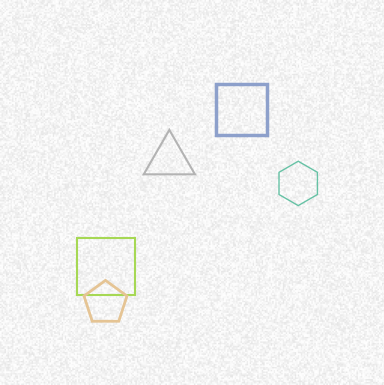[{"shape": "hexagon", "thickness": 1, "radius": 0.29, "center": [0.775, 0.524]}, {"shape": "square", "thickness": 2.5, "radius": 0.33, "center": [0.627, 0.715]}, {"shape": "square", "thickness": 1.5, "radius": 0.37, "center": [0.275, 0.308]}, {"shape": "pentagon", "thickness": 2, "radius": 0.29, "center": [0.274, 0.213]}, {"shape": "triangle", "thickness": 1.5, "radius": 0.38, "center": [0.44, 0.586]}]